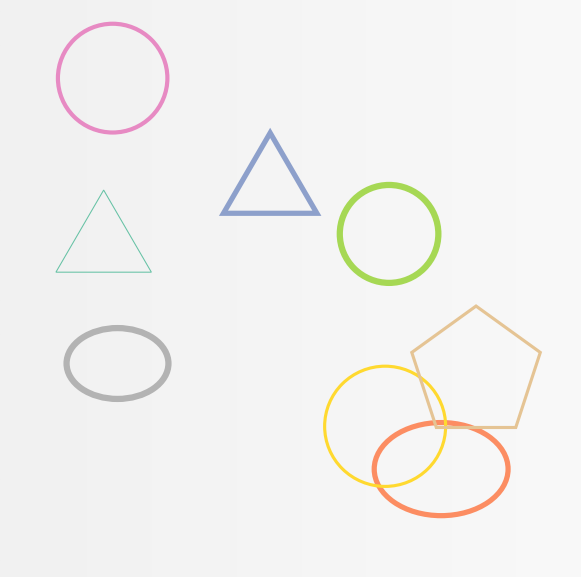[{"shape": "triangle", "thickness": 0.5, "radius": 0.47, "center": [0.178, 0.575]}, {"shape": "oval", "thickness": 2.5, "radius": 0.58, "center": [0.759, 0.187]}, {"shape": "triangle", "thickness": 2.5, "radius": 0.46, "center": [0.465, 0.676]}, {"shape": "circle", "thickness": 2, "radius": 0.47, "center": [0.194, 0.864]}, {"shape": "circle", "thickness": 3, "radius": 0.42, "center": [0.669, 0.594]}, {"shape": "circle", "thickness": 1.5, "radius": 0.52, "center": [0.663, 0.261]}, {"shape": "pentagon", "thickness": 1.5, "radius": 0.58, "center": [0.819, 0.353]}, {"shape": "oval", "thickness": 3, "radius": 0.44, "center": [0.202, 0.37]}]